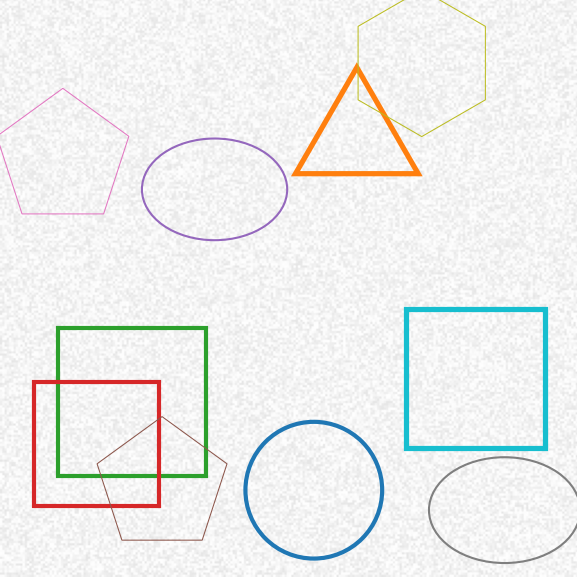[{"shape": "circle", "thickness": 2, "radius": 0.59, "center": [0.543, 0.15]}, {"shape": "triangle", "thickness": 2.5, "radius": 0.61, "center": [0.618, 0.76]}, {"shape": "square", "thickness": 2, "radius": 0.64, "center": [0.228, 0.303]}, {"shape": "square", "thickness": 2, "radius": 0.54, "center": [0.167, 0.23]}, {"shape": "oval", "thickness": 1, "radius": 0.63, "center": [0.372, 0.671]}, {"shape": "pentagon", "thickness": 0.5, "radius": 0.59, "center": [0.281, 0.159]}, {"shape": "pentagon", "thickness": 0.5, "radius": 0.6, "center": [0.109, 0.726]}, {"shape": "oval", "thickness": 1, "radius": 0.65, "center": [0.874, 0.116]}, {"shape": "hexagon", "thickness": 0.5, "radius": 0.64, "center": [0.73, 0.89]}, {"shape": "square", "thickness": 2.5, "radius": 0.6, "center": [0.823, 0.344]}]